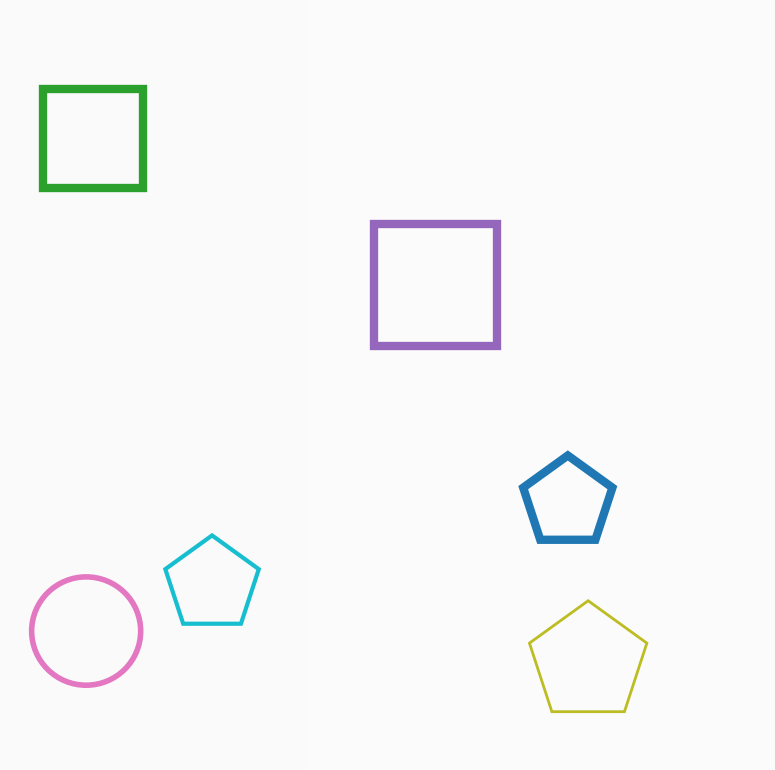[{"shape": "pentagon", "thickness": 3, "radius": 0.3, "center": [0.733, 0.348]}, {"shape": "square", "thickness": 3, "radius": 0.32, "center": [0.12, 0.82]}, {"shape": "square", "thickness": 3, "radius": 0.4, "center": [0.562, 0.63]}, {"shape": "circle", "thickness": 2, "radius": 0.35, "center": [0.111, 0.18]}, {"shape": "pentagon", "thickness": 1, "radius": 0.4, "center": [0.759, 0.14]}, {"shape": "pentagon", "thickness": 1.5, "radius": 0.32, "center": [0.274, 0.241]}]